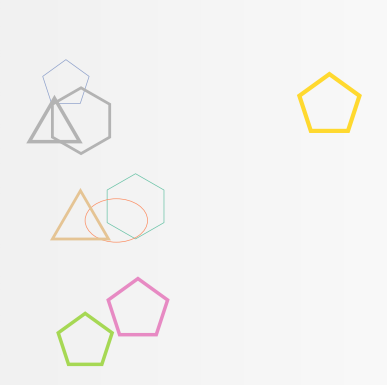[{"shape": "hexagon", "thickness": 0.5, "radius": 0.42, "center": [0.35, 0.464]}, {"shape": "oval", "thickness": 0.5, "radius": 0.4, "center": [0.3, 0.427]}, {"shape": "pentagon", "thickness": 0.5, "radius": 0.31, "center": [0.17, 0.782]}, {"shape": "pentagon", "thickness": 2.5, "radius": 0.4, "center": [0.356, 0.196]}, {"shape": "pentagon", "thickness": 2.5, "radius": 0.37, "center": [0.22, 0.113]}, {"shape": "pentagon", "thickness": 3, "radius": 0.41, "center": [0.85, 0.726]}, {"shape": "triangle", "thickness": 2, "radius": 0.42, "center": [0.208, 0.421]}, {"shape": "triangle", "thickness": 2.5, "radius": 0.38, "center": [0.141, 0.67]}, {"shape": "hexagon", "thickness": 2, "radius": 0.43, "center": [0.209, 0.686]}]